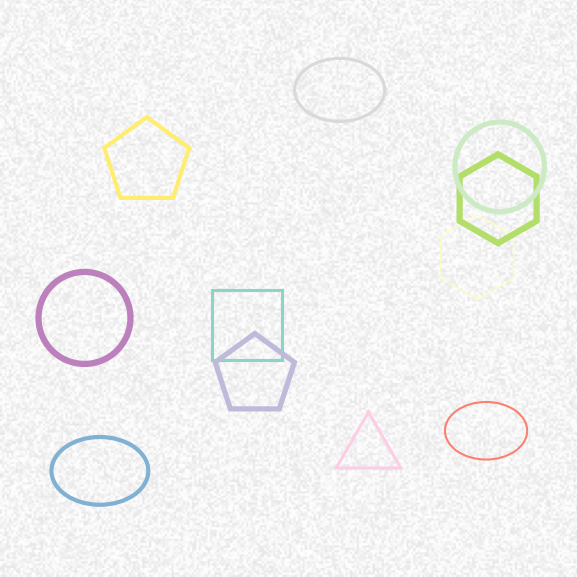[{"shape": "square", "thickness": 1.5, "radius": 0.31, "center": [0.428, 0.436]}, {"shape": "hexagon", "thickness": 0.5, "radius": 0.36, "center": [0.827, 0.554]}, {"shape": "pentagon", "thickness": 2.5, "radius": 0.36, "center": [0.441, 0.349]}, {"shape": "oval", "thickness": 1, "radius": 0.36, "center": [0.842, 0.253]}, {"shape": "oval", "thickness": 2, "radius": 0.42, "center": [0.173, 0.184]}, {"shape": "hexagon", "thickness": 3, "radius": 0.38, "center": [0.863, 0.655]}, {"shape": "triangle", "thickness": 1.5, "radius": 0.32, "center": [0.638, 0.221]}, {"shape": "oval", "thickness": 1.5, "radius": 0.39, "center": [0.588, 0.843]}, {"shape": "circle", "thickness": 3, "radius": 0.4, "center": [0.146, 0.449]}, {"shape": "circle", "thickness": 2.5, "radius": 0.39, "center": [0.865, 0.71]}, {"shape": "pentagon", "thickness": 2, "radius": 0.39, "center": [0.254, 0.719]}]